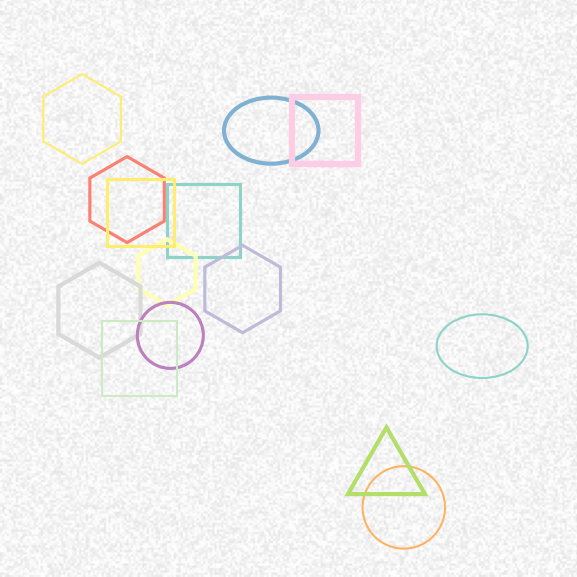[{"shape": "square", "thickness": 1.5, "radius": 0.32, "center": [0.352, 0.618]}, {"shape": "oval", "thickness": 1, "radius": 0.39, "center": [0.835, 0.4]}, {"shape": "hexagon", "thickness": 2, "radius": 0.29, "center": [0.289, 0.528]}, {"shape": "hexagon", "thickness": 1.5, "radius": 0.38, "center": [0.42, 0.499]}, {"shape": "hexagon", "thickness": 1.5, "radius": 0.37, "center": [0.22, 0.654]}, {"shape": "oval", "thickness": 2, "radius": 0.41, "center": [0.47, 0.773]}, {"shape": "circle", "thickness": 1, "radius": 0.36, "center": [0.699, 0.12]}, {"shape": "triangle", "thickness": 2, "radius": 0.38, "center": [0.669, 0.182]}, {"shape": "square", "thickness": 3, "radius": 0.29, "center": [0.563, 0.773]}, {"shape": "hexagon", "thickness": 2, "radius": 0.41, "center": [0.172, 0.462]}, {"shape": "circle", "thickness": 1.5, "radius": 0.29, "center": [0.295, 0.418]}, {"shape": "square", "thickness": 1, "radius": 0.32, "center": [0.241, 0.378]}, {"shape": "square", "thickness": 1.5, "radius": 0.29, "center": [0.243, 0.631]}, {"shape": "hexagon", "thickness": 1, "radius": 0.39, "center": [0.142, 0.793]}]